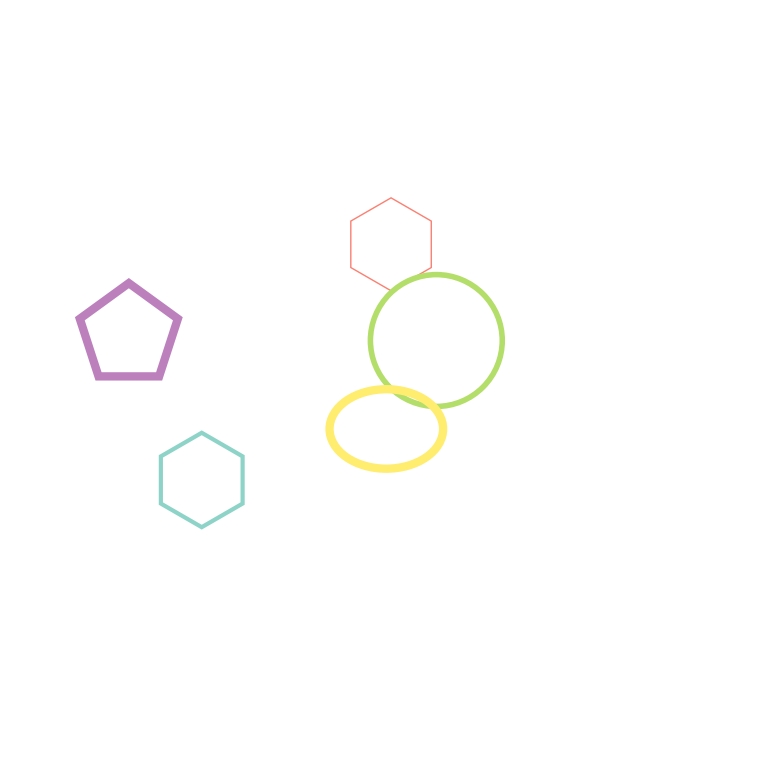[{"shape": "hexagon", "thickness": 1.5, "radius": 0.31, "center": [0.262, 0.377]}, {"shape": "hexagon", "thickness": 0.5, "radius": 0.3, "center": [0.508, 0.683]}, {"shape": "circle", "thickness": 2, "radius": 0.43, "center": [0.567, 0.558]}, {"shape": "pentagon", "thickness": 3, "radius": 0.33, "center": [0.167, 0.565]}, {"shape": "oval", "thickness": 3, "radius": 0.37, "center": [0.502, 0.443]}]